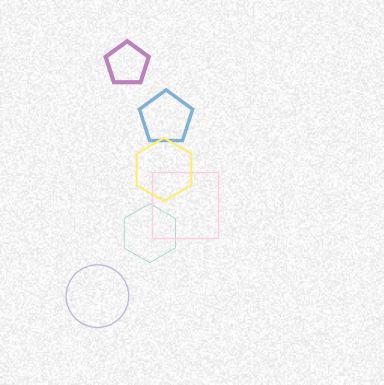[{"shape": "hexagon", "thickness": 0.5, "radius": 0.38, "center": [0.389, 0.394]}, {"shape": "circle", "thickness": 1, "radius": 0.41, "center": [0.253, 0.231]}, {"shape": "pentagon", "thickness": 2.5, "radius": 0.36, "center": [0.431, 0.694]}, {"shape": "square", "thickness": 1, "radius": 0.43, "center": [0.48, 0.467]}, {"shape": "pentagon", "thickness": 3, "radius": 0.29, "center": [0.33, 0.834]}, {"shape": "hexagon", "thickness": 1.5, "radius": 0.41, "center": [0.426, 0.56]}]